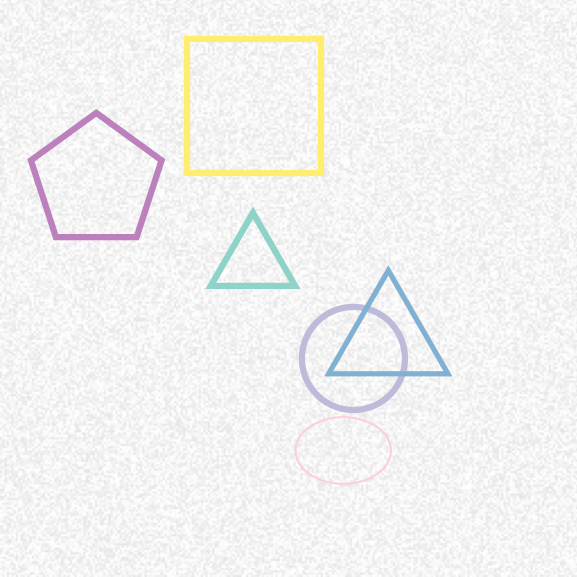[{"shape": "triangle", "thickness": 3, "radius": 0.42, "center": [0.438, 0.546]}, {"shape": "circle", "thickness": 3, "radius": 0.45, "center": [0.612, 0.378]}, {"shape": "triangle", "thickness": 2.5, "radius": 0.6, "center": [0.672, 0.412]}, {"shape": "oval", "thickness": 1, "radius": 0.41, "center": [0.594, 0.219]}, {"shape": "pentagon", "thickness": 3, "radius": 0.59, "center": [0.167, 0.685]}, {"shape": "square", "thickness": 3, "radius": 0.58, "center": [0.439, 0.816]}]